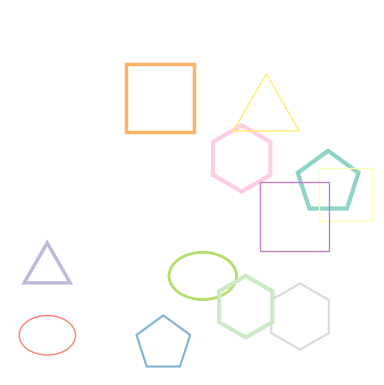[{"shape": "pentagon", "thickness": 3, "radius": 0.41, "center": [0.852, 0.525]}, {"shape": "square", "thickness": 1, "radius": 0.34, "center": [0.897, 0.494]}, {"shape": "triangle", "thickness": 2.5, "radius": 0.35, "center": [0.123, 0.3]}, {"shape": "oval", "thickness": 1, "radius": 0.37, "center": [0.123, 0.129]}, {"shape": "pentagon", "thickness": 1.5, "radius": 0.37, "center": [0.424, 0.107]}, {"shape": "square", "thickness": 2.5, "radius": 0.44, "center": [0.416, 0.746]}, {"shape": "oval", "thickness": 2, "radius": 0.44, "center": [0.527, 0.283]}, {"shape": "hexagon", "thickness": 3, "radius": 0.43, "center": [0.628, 0.588]}, {"shape": "hexagon", "thickness": 1.5, "radius": 0.43, "center": [0.779, 0.178]}, {"shape": "square", "thickness": 1, "radius": 0.45, "center": [0.765, 0.438]}, {"shape": "hexagon", "thickness": 3, "radius": 0.4, "center": [0.638, 0.203]}, {"shape": "triangle", "thickness": 1, "radius": 0.49, "center": [0.692, 0.709]}]